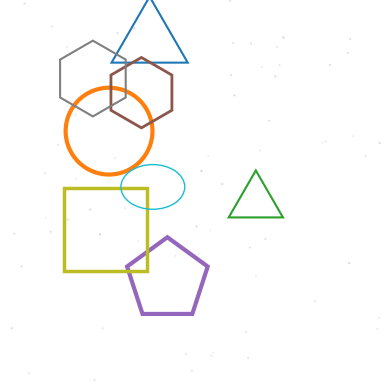[{"shape": "triangle", "thickness": 1.5, "radius": 0.57, "center": [0.389, 0.894]}, {"shape": "circle", "thickness": 3, "radius": 0.56, "center": [0.283, 0.659]}, {"shape": "triangle", "thickness": 1.5, "radius": 0.41, "center": [0.664, 0.476]}, {"shape": "pentagon", "thickness": 3, "radius": 0.55, "center": [0.435, 0.274]}, {"shape": "hexagon", "thickness": 2, "radius": 0.46, "center": [0.367, 0.759]}, {"shape": "hexagon", "thickness": 1.5, "radius": 0.49, "center": [0.241, 0.796]}, {"shape": "square", "thickness": 2.5, "radius": 0.54, "center": [0.274, 0.404]}, {"shape": "oval", "thickness": 1, "radius": 0.41, "center": [0.397, 0.514]}]